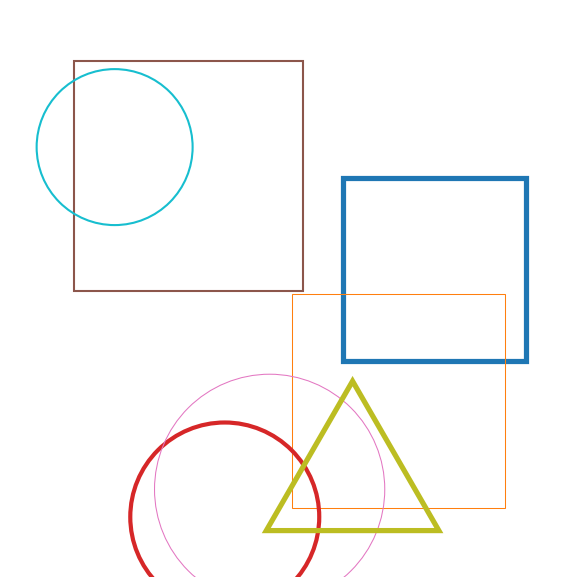[{"shape": "square", "thickness": 2.5, "radius": 0.79, "center": [0.752, 0.532]}, {"shape": "square", "thickness": 0.5, "radius": 0.92, "center": [0.69, 0.305]}, {"shape": "circle", "thickness": 2, "radius": 0.82, "center": [0.389, 0.104]}, {"shape": "square", "thickness": 1, "radius": 0.99, "center": [0.327, 0.695]}, {"shape": "circle", "thickness": 0.5, "radius": 1.0, "center": [0.467, 0.152]}, {"shape": "triangle", "thickness": 2.5, "radius": 0.86, "center": [0.611, 0.167]}, {"shape": "circle", "thickness": 1, "radius": 0.68, "center": [0.198, 0.744]}]